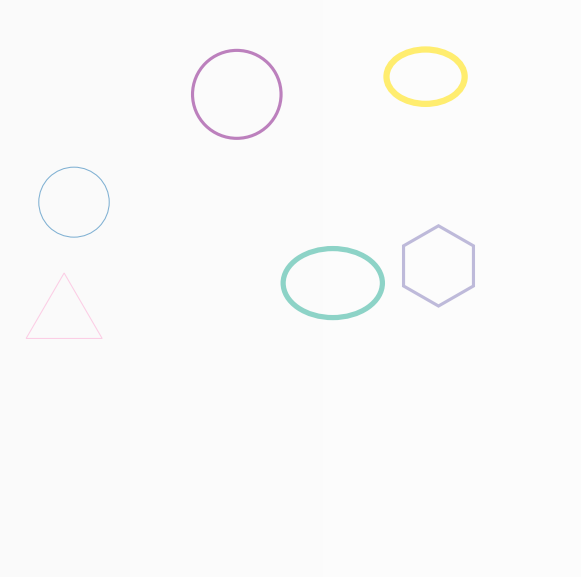[{"shape": "oval", "thickness": 2.5, "radius": 0.43, "center": [0.573, 0.509]}, {"shape": "hexagon", "thickness": 1.5, "radius": 0.35, "center": [0.754, 0.539]}, {"shape": "circle", "thickness": 0.5, "radius": 0.3, "center": [0.127, 0.649]}, {"shape": "triangle", "thickness": 0.5, "radius": 0.38, "center": [0.11, 0.451]}, {"shape": "circle", "thickness": 1.5, "radius": 0.38, "center": [0.407, 0.836]}, {"shape": "oval", "thickness": 3, "radius": 0.34, "center": [0.732, 0.866]}]